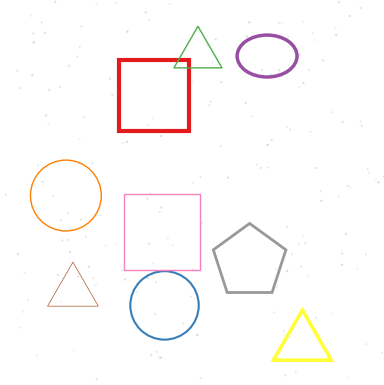[{"shape": "square", "thickness": 3, "radius": 0.46, "center": [0.4, 0.752]}, {"shape": "circle", "thickness": 1.5, "radius": 0.44, "center": [0.427, 0.207]}, {"shape": "triangle", "thickness": 1, "radius": 0.36, "center": [0.514, 0.86]}, {"shape": "oval", "thickness": 2.5, "radius": 0.39, "center": [0.694, 0.854]}, {"shape": "circle", "thickness": 1, "radius": 0.46, "center": [0.171, 0.492]}, {"shape": "triangle", "thickness": 2.5, "radius": 0.43, "center": [0.785, 0.108]}, {"shape": "triangle", "thickness": 0.5, "radius": 0.38, "center": [0.189, 0.243]}, {"shape": "square", "thickness": 1, "radius": 0.49, "center": [0.421, 0.398]}, {"shape": "pentagon", "thickness": 2, "radius": 0.5, "center": [0.648, 0.32]}]